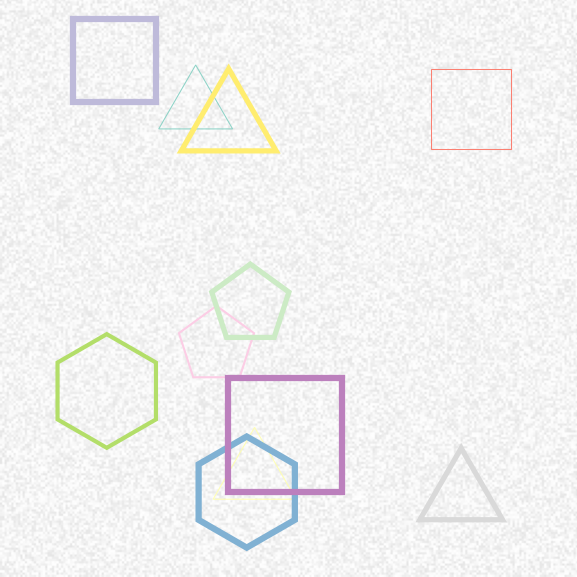[{"shape": "triangle", "thickness": 0.5, "radius": 0.37, "center": [0.339, 0.813]}, {"shape": "triangle", "thickness": 0.5, "radius": 0.41, "center": [0.441, 0.176]}, {"shape": "square", "thickness": 3, "radius": 0.36, "center": [0.198, 0.894]}, {"shape": "square", "thickness": 0.5, "radius": 0.35, "center": [0.815, 0.81]}, {"shape": "hexagon", "thickness": 3, "radius": 0.48, "center": [0.427, 0.147]}, {"shape": "hexagon", "thickness": 2, "radius": 0.49, "center": [0.185, 0.322]}, {"shape": "pentagon", "thickness": 1, "radius": 0.34, "center": [0.375, 0.401]}, {"shape": "triangle", "thickness": 2.5, "radius": 0.41, "center": [0.799, 0.14]}, {"shape": "square", "thickness": 3, "radius": 0.49, "center": [0.493, 0.245]}, {"shape": "pentagon", "thickness": 2.5, "radius": 0.35, "center": [0.433, 0.472]}, {"shape": "triangle", "thickness": 2.5, "radius": 0.47, "center": [0.396, 0.785]}]